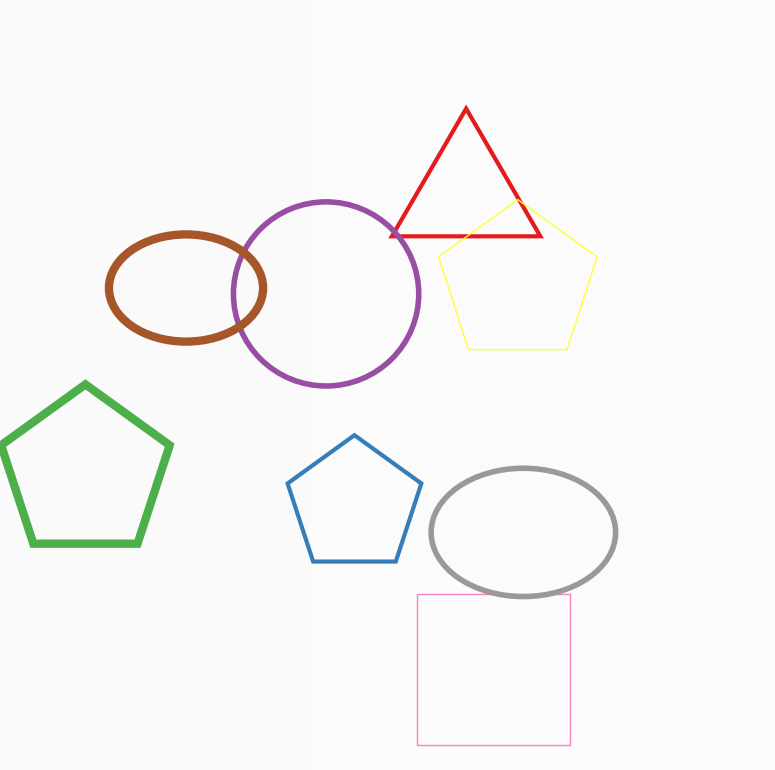[{"shape": "triangle", "thickness": 1.5, "radius": 0.55, "center": [0.601, 0.748]}, {"shape": "pentagon", "thickness": 1.5, "radius": 0.45, "center": [0.457, 0.344]}, {"shape": "pentagon", "thickness": 3, "radius": 0.57, "center": [0.11, 0.386]}, {"shape": "circle", "thickness": 2, "radius": 0.6, "center": [0.421, 0.618]}, {"shape": "pentagon", "thickness": 0.5, "radius": 0.54, "center": [0.668, 0.633]}, {"shape": "oval", "thickness": 3, "radius": 0.5, "center": [0.24, 0.626]}, {"shape": "square", "thickness": 0.5, "radius": 0.49, "center": [0.637, 0.13]}, {"shape": "oval", "thickness": 2, "radius": 0.6, "center": [0.675, 0.309]}]